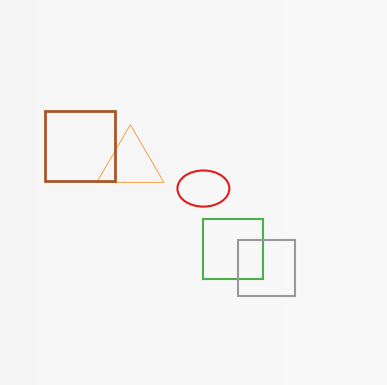[{"shape": "oval", "thickness": 1.5, "radius": 0.34, "center": [0.525, 0.51]}, {"shape": "square", "thickness": 1.5, "radius": 0.39, "center": [0.602, 0.353]}, {"shape": "triangle", "thickness": 0.5, "radius": 0.5, "center": [0.336, 0.576]}, {"shape": "square", "thickness": 2, "radius": 0.45, "center": [0.207, 0.62]}, {"shape": "square", "thickness": 1.5, "radius": 0.36, "center": [0.688, 0.304]}]